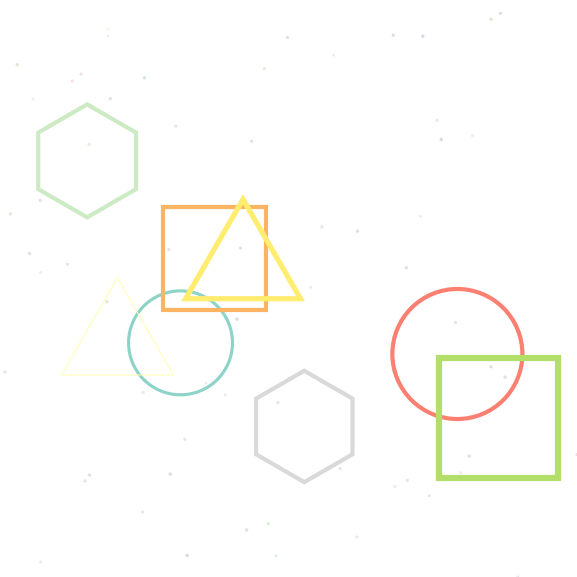[{"shape": "circle", "thickness": 1.5, "radius": 0.45, "center": [0.313, 0.405]}, {"shape": "triangle", "thickness": 0.5, "radius": 0.56, "center": [0.203, 0.406]}, {"shape": "circle", "thickness": 2, "radius": 0.56, "center": [0.792, 0.386]}, {"shape": "square", "thickness": 2, "radius": 0.44, "center": [0.371, 0.551]}, {"shape": "square", "thickness": 3, "radius": 0.52, "center": [0.863, 0.275]}, {"shape": "hexagon", "thickness": 2, "radius": 0.48, "center": [0.527, 0.261]}, {"shape": "hexagon", "thickness": 2, "radius": 0.49, "center": [0.151, 0.721]}, {"shape": "triangle", "thickness": 2.5, "radius": 0.57, "center": [0.421, 0.539]}]